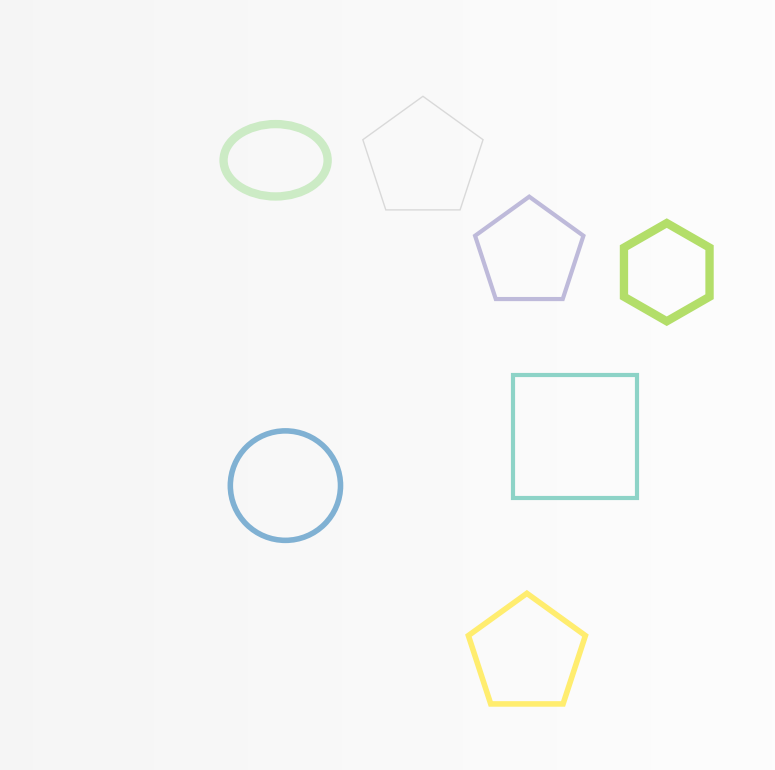[{"shape": "square", "thickness": 1.5, "radius": 0.4, "center": [0.742, 0.434]}, {"shape": "pentagon", "thickness": 1.5, "radius": 0.37, "center": [0.683, 0.671]}, {"shape": "circle", "thickness": 2, "radius": 0.36, "center": [0.368, 0.369]}, {"shape": "hexagon", "thickness": 3, "radius": 0.32, "center": [0.86, 0.647]}, {"shape": "pentagon", "thickness": 0.5, "radius": 0.41, "center": [0.546, 0.793]}, {"shape": "oval", "thickness": 3, "radius": 0.34, "center": [0.356, 0.792]}, {"shape": "pentagon", "thickness": 2, "radius": 0.4, "center": [0.68, 0.15]}]